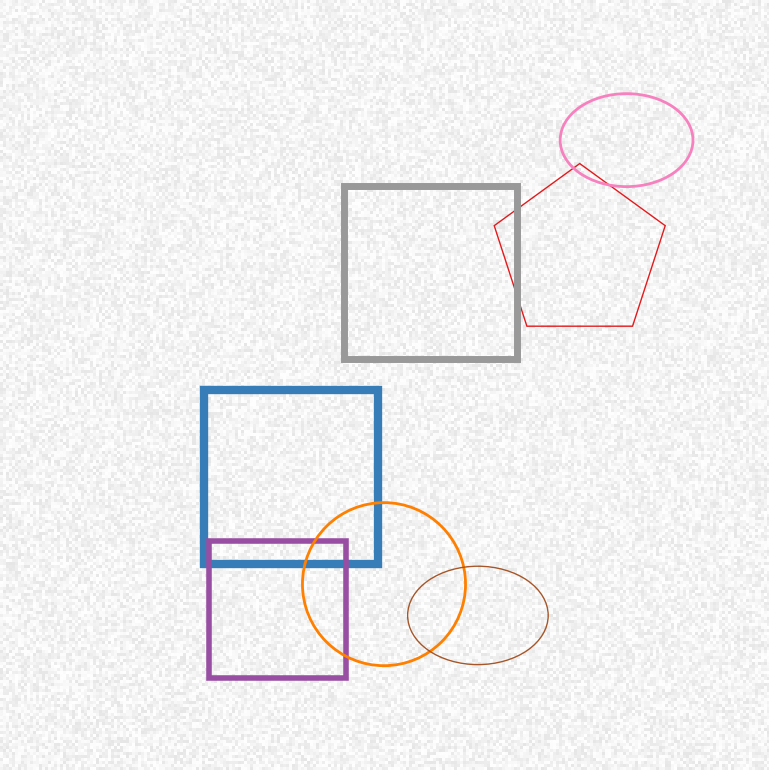[{"shape": "pentagon", "thickness": 0.5, "radius": 0.58, "center": [0.753, 0.671]}, {"shape": "square", "thickness": 3, "radius": 0.56, "center": [0.379, 0.381]}, {"shape": "square", "thickness": 2, "radius": 0.44, "center": [0.361, 0.208]}, {"shape": "circle", "thickness": 1, "radius": 0.53, "center": [0.499, 0.241]}, {"shape": "oval", "thickness": 0.5, "radius": 0.46, "center": [0.621, 0.201]}, {"shape": "oval", "thickness": 1, "radius": 0.43, "center": [0.814, 0.818]}, {"shape": "square", "thickness": 2.5, "radius": 0.56, "center": [0.56, 0.646]}]